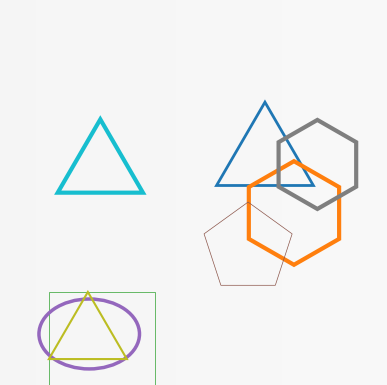[{"shape": "triangle", "thickness": 2, "radius": 0.72, "center": [0.684, 0.59]}, {"shape": "hexagon", "thickness": 3, "radius": 0.67, "center": [0.759, 0.447]}, {"shape": "square", "thickness": 0.5, "radius": 0.69, "center": [0.263, 0.104]}, {"shape": "oval", "thickness": 2.5, "radius": 0.65, "center": [0.23, 0.133]}, {"shape": "pentagon", "thickness": 0.5, "radius": 0.6, "center": [0.64, 0.356]}, {"shape": "hexagon", "thickness": 3, "radius": 0.58, "center": [0.819, 0.573]}, {"shape": "triangle", "thickness": 1.5, "radius": 0.58, "center": [0.227, 0.125]}, {"shape": "triangle", "thickness": 3, "radius": 0.63, "center": [0.259, 0.563]}]